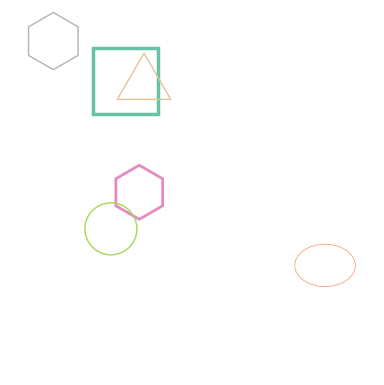[{"shape": "square", "thickness": 2.5, "radius": 0.43, "center": [0.326, 0.79]}, {"shape": "oval", "thickness": 0.5, "radius": 0.39, "center": [0.844, 0.311]}, {"shape": "hexagon", "thickness": 2, "radius": 0.35, "center": [0.362, 0.501]}, {"shape": "circle", "thickness": 1, "radius": 0.34, "center": [0.288, 0.406]}, {"shape": "triangle", "thickness": 1, "radius": 0.4, "center": [0.374, 0.782]}, {"shape": "hexagon", "thickness": 1, "radius": 0.37, "center": [0.138, 0.893]}]